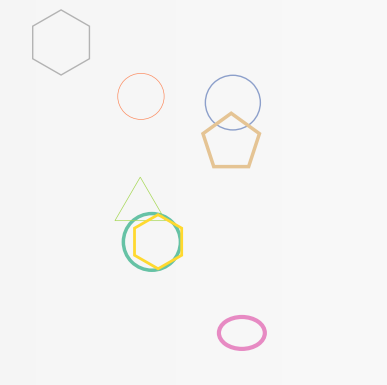[{"shape": "circle", "thickness": 2.5, "radius": 0.37, "center": [0.392, 0.372]}, {"shape": "circle", "thickness": 0.5, "radius": 0.3, "center": [0.364, 0.75]}, {"shape": "circle", "thickness": 1, "radius": 0.35, "center": [0.601, 0.733]}, {"shape": "oval", "thickness": 3, "radius": 0.3, "center": [0.624, 0.135]}, {"shape": "triangle", "thickness": 0.5, "radius": 0.38, "center": [0.362, 0.465]}, {"shape": "hexagon", "thickness": 2, "radius": 0.35, "center": [0.408, 0.372]}, {"shape": "pentagon", "thickness": 2.5, "radius": 0.38, "center": [0.597, 0.629]}, {"shape": "hexagon", "thickness": 1, "radius": 0.42, "center": [0.158, 0.89]}]